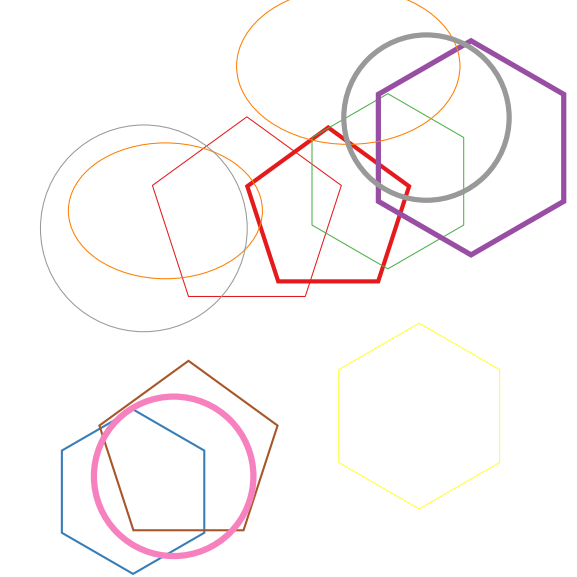[{"shape": "pentagon", "thickness": 0.5, "radius": 0.86, "center": [0.427, 0.625]}, {"shape": "pentagon", "thickness": 2, "radius": 0.74, "center": [0.568, 0.631]}, {"shape": "hexagon", "thickness": 1, "radius": 0.71, "center": [0.23, 0.148]}, {"shape": "hexagon", "thickness": 0.5, "radius": 0.76, "center": [0.672, 0.685]}, {"shape": "hexagon", "thickness": 2.5, "radius": 0.93, "center": [0.816, 0.743]}, {"shape": "oval", "thickness": 0.5, "radius": 0.84, "center": [0.286, 0.634]}, {"shape": "oval", "thickness": 0.5, "radius": 0.97, "center": [0.603, 0.885]}, {"shape": "hexagon", "thickness": 0.5, "radius": 0.8, "center": [0.726, 0.279]}, {"shape": "pentagon", "thickness": 1, "radius": 0.81, "center": [0.326, 0.212]}, {"shape": "circle", "thickness": 3, "radius": 0.69, "center": [0.301, 0.174]}, {"shape": "circle", "thickness": 2.5, "radius": 0.72, "center": [0.738, 0.795]}, {"shape": "circle", "thickness": 0.5, "radius": 0.9, "center": [0.249, 0.604]}]